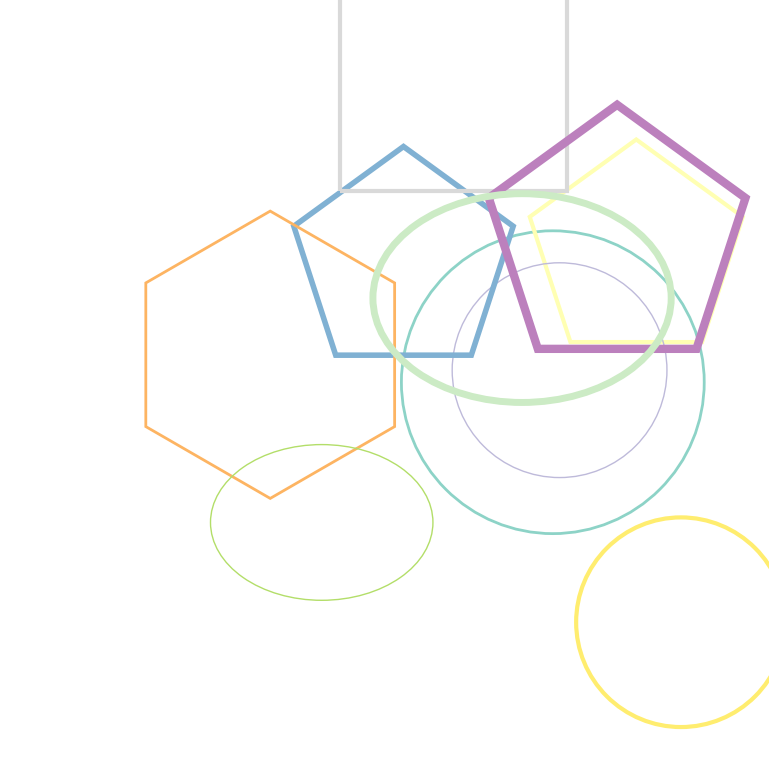[{"shape": "circle", "thickness": 1, "radius": 0.98, "center": [0.718, 0.504]}, {"shape": "pentagon", "thickness": 1.5, "radius": 0.73, "center": [0.826, 0.673]}, {"shape": "circle", "thickness": 0.5, "radius": 0.7, "center": [0.727, 0.519]}, {"shape": "pentagon", "thickness": 2, "radius": 0.75, "center": [0.524, 0.66]}, {"shape": "hexagon", "thickness": 1, "radius": 0.93, "center": [0.351, 0.539]}, {"shape": "oval", "thickness": 0.5, "radius": 0.72, "center": [0.418, 0.322]}, {"shape": "square", "thickness": 1.5, "radius": 0.74, "center": [0.588, 0.899]}, {"shape": "pentagon", "thickness": 3, "radius": 0.88, "center": [0.801, 0.689]}, {"shape": "oval", "thickness": 2.5, "radius": 0.97, "center": [0.678, 0.613]}, {"shape": "circle", "thickness": 1.5, "radius": 0.68, "center": [0.884, 0.192]}]